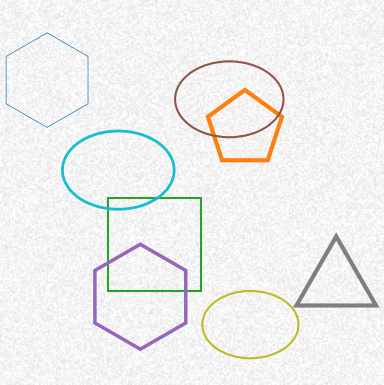[{"shape": "hexagon", "thickness": 0.5, "radius": 0.61, "center": [0.122, 0.792]}, {"shape": "pentagon", "thickness": 3, "radius": 0.51, "center": [0.636, 0.665]}, {"shape": "square", "thickness": 1.5, "radius": 0.61, "center": [0.401, 0.364]}, {"shape": "hexagon", "thickness": 2.5, "radius": 0.68, "center": [0.364, 0.229]}, {"shape": "oval", "thickness": 1.5, "radius": 0.7, "center": [0.596, 0.742]}, {"shape": "triangle", "thickness": 3, "radius": 0.6, "center": [0.873, 0.266]}, {"shape": "oval", "thickness": 1.5, "radius": 0.62, "center": [0.65, 0.157]}, {"shape": "oval", "thickness": 2, "radius": 0.73, "center": [0.307, 0.558]}]